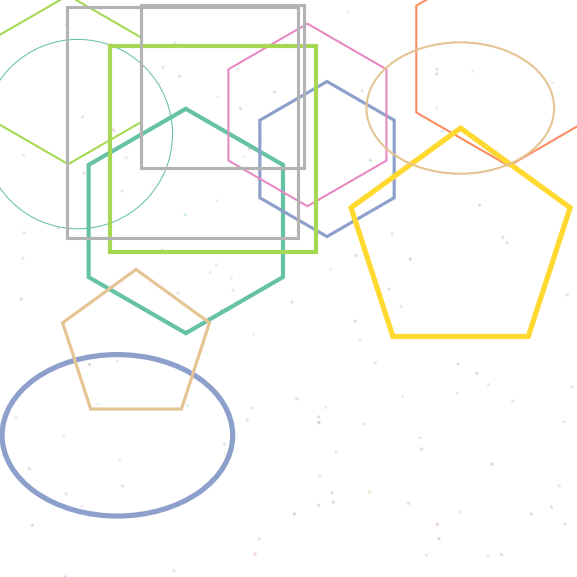[{"shape": "hexagon", "thickness": 2, "radius": 0.97, "center": [0.322, 0.616]}, {"shape": "circle", "thickness": 0.5, "radius": 0.82, "center": [0.135, 0.767]}, {"shape": "hexagon", "thickness": 1, "radius": 0.92, "center": [0.881, 0.897]}, {"shape": "hexagon", "thickness": 1.5, "radius": 0.67, "center": [0.566, 0.724]}, {"shape": "oval", "thickness": 2.5, "radius": 1.0, "center": [0.203, 0.245]}, {"shape": "hexagon", "thickness": 1, "radius": 0.79, "center": [0.532, 0.8]}, {"shape": "hexagon", "thickness": 1, "radius": 0.73, "center": [0.118, 0.861]}, {"shape": "square", "thickness": 2, "radius": 0.89, "center": [0.368, 0.741]}, {"shape": "pentagon", "thickness": 2.5, "radius": 1.0, "center": [0.798, 0.578]}, {"shape": "oval", "thickness": 1, "radius": 0.81, "center": [0.797, 0.812]}, {"shape": "pentagon", "thickness": 1.5, "radius": 0.67, "center": [0.236, 0.399]}, {"shape": "square", "thickness": 1.5, "radius": 0.71, "center": [0.385, 0.85]}, {"shape": "square", "thickness": 1.5, "radius": 1.0, "center": [0.316, 0.787]}]